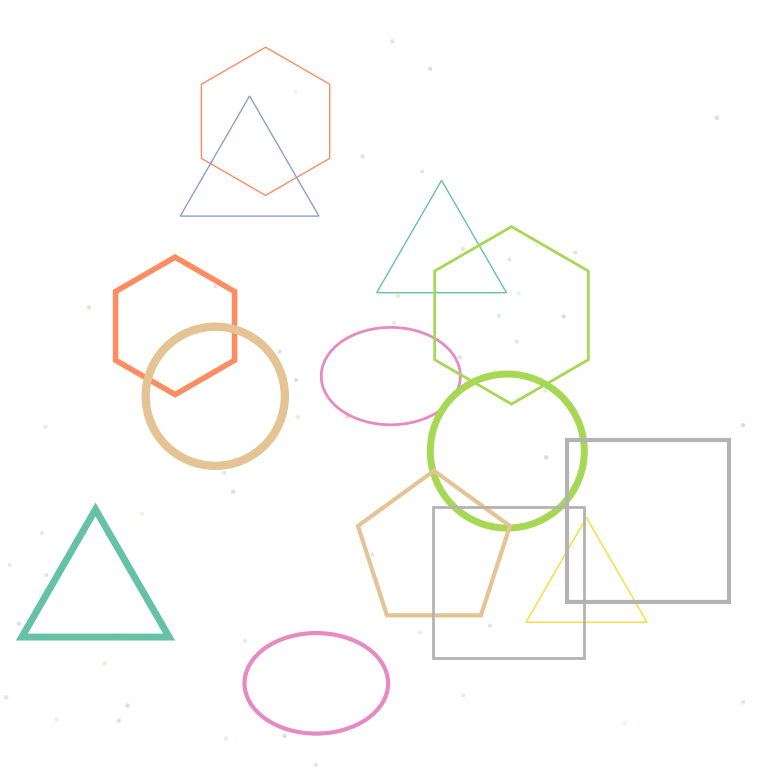[{"shape": "triangle", "thickness": 2.5, "radius": 0.55, "center": [0.124, 0.228]}, {"shape": "triangle", "thickness": 0.5, "radius": 0.49, "center": [0.573, 0.669]}, {"shape": "hexagon", "thickness": 2, "radius": 0.45, "center": [0.227, 0.577]}, {"shape": "hexagon", "thickness": 0.5, "radius": 0.48, "center": [0.345, 0.842]}, {"shape": "triangle", "thickness": 0.5, "radius": 0.52, "center": [0.324, 0.771]}, {"shape": "oval", "thickness": 1.5, "radius": 0.47, "center": [0.411, 0.113]}, {"shape": "oval", "thickness": 1, "radius": 0.45, "center": [0.507, 0.512]}, {"shape": "hexagon", "thickness": 1, "radius": 0.58, "center": [0.664, 0.59]}, {"shape": "circle", "thickness": 2.5, "radius": 0.5, "center": [0.659, 0.414]}, {"shape": "triangle", "thickness": 0.5, "radius": 0.45, "center": [0.762, 0.237]}, {"shape": "pentagon", "thickness": 1.5, "radius": 0.52, "center": [0.564, 0.285]}, {"shape": "circle", "thickness": 3, "radius": 0.45, "center": [0.28, 0.485]}, {"shape": "square", "thickness": 1, "radius": 0.49, "center": [0.66, 0.243]}, {"shape": "square", "thickness": 1.5, "radius": 0.53, "center": [0.842, 0.324]}]